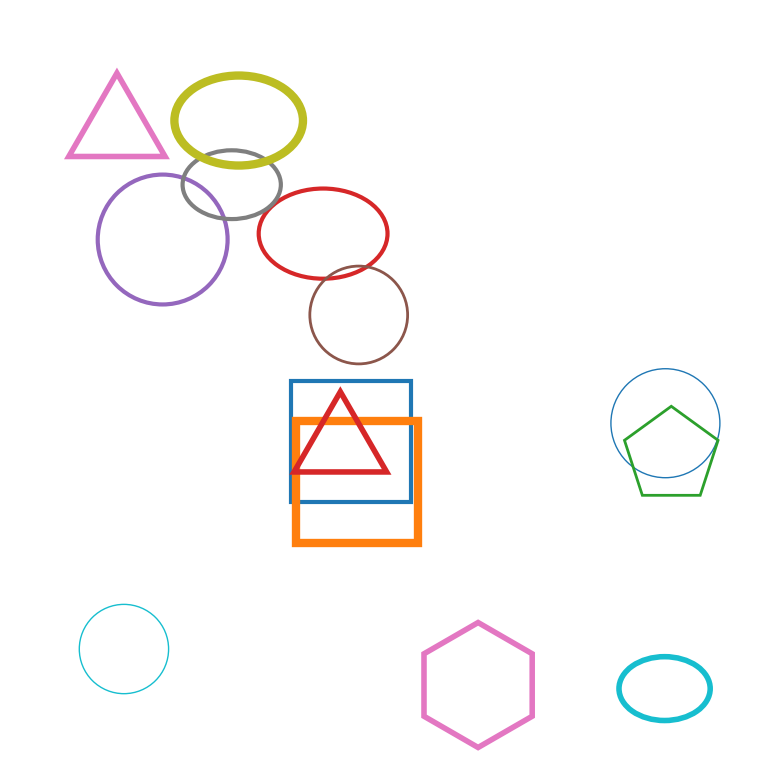[{"shape": "circle", "thickness": 0.5, "radius": 0.35, "center": [0.864, 0.45]}, {"shape": "square", "thickness": 1.5, "radius": 0.39, "center": [0.456, 0.427]}, {"shape": "square", "thickness": 3, "radius": 0.4, "center": [0.464, 0.374]}, {"shape": "pentagon", "thickness": 1, "radius": 0.32, "center": [0.872, 0.408]}, {"shape": "triangle", "thickness": 2, "radius": 0.35, "center": [0.442, 0.422]}, {"shape": "oval", "thickness": 1.5, "radius": 0.42, "center": [0.42, 0.697]}, {"shape": "circle", "thickness": 1.5, "radius": 0.42, "center": [0.211, 0.689]}, {"shape": "circle", "thickness": 1, "radius": 0.32, "center": [0.466, 0.591]}, {"shape": "hexagon", "thickness": 2, "radius": 0.41, "center": [0.621, 0.11]}, {"shape": "triangle", "thickness": 2, "radius": 0.36, "center": [0.152, 0.833]}, {"shape": "oval", "thickness": 1.5, "radius": 0.32, "center": [0.301, 0.76]}, {"shape": "oval", "thickness": 3, "radius": 0.42, "center": [0.31, 0.843]}, {"shape": "oval", "thickness": 2, "radius": 0.3, "center": [0.863, 0.106]}, {"shape": "circle", "thickness": 0.5, "radius": 0.29, "center": [0.161, 0.157]}]